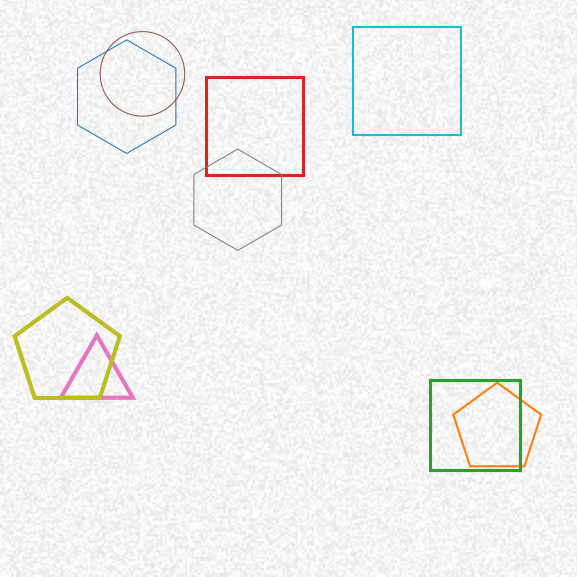[{"shape": "hexagon", "thickness": 0.5, "radius": 0.49, "center": [0.219, 0.832]}, {"shape": "pentagon", "thickness": 1, "radius": 0.4, "center": [0.861, 0.257]}, {"shape": "square", "thickness": 1.5, "radius": 0.39, "center": [0.823, 0.263]}, {"shape": "square", "thickness": 1.5, "radius": 0.42, "center": [0.44, 0.781]}, {"shape": "circle", "thickness": 0.5, "radius": 0.37, "center": [0.247, 0.871]}, {"shape": "triangle", "thickness": 2, "radius": 0.36, "center": [0.168, 0.346]}, {"shape": "hexagon", "thickness": 0.5, "radius": 0.44, "center": [0.412, 0.653]}, {"shape": "pentagon", "thickness": 2, "radius": 0.48, "center": [0.116, 0.388]}, {"shape": "square", "thickness": 1, "radius": 0.47, "center": [0.706, 0.858]}]